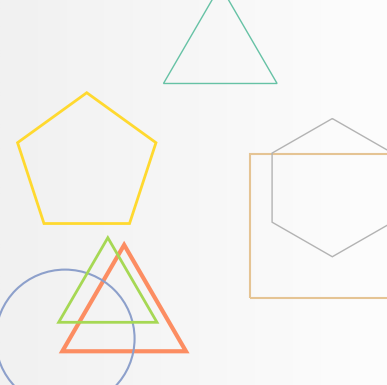[{"shape": "triangle", "thickness": 1, "radius": 0.85, "center": [0.568, 0.868]}, {"shape": "triangle", "thickness": 3, "radius": 0.92, "center": [0.32, 0.18]}, {"shape": "circle", "thickness": 1.5, "radius": 0.9, "center": [0.168, 0.12]}, {"shape": "triangle", "thickness": 2, "radius": 0.73, "center": [0.278, 0.236]}, {"shape": "pentagon", "thickness": 2, "radius": 0.94, "center": [0.224, 0.571]}, {"shape": "square", "thickness": 1.5, "radius": 0.94, "center": [0.831, 0.413]}, {"shape": "hexagon", "thickness": 1, "radius": 0.9, "center": [0.858, 0.513]}]